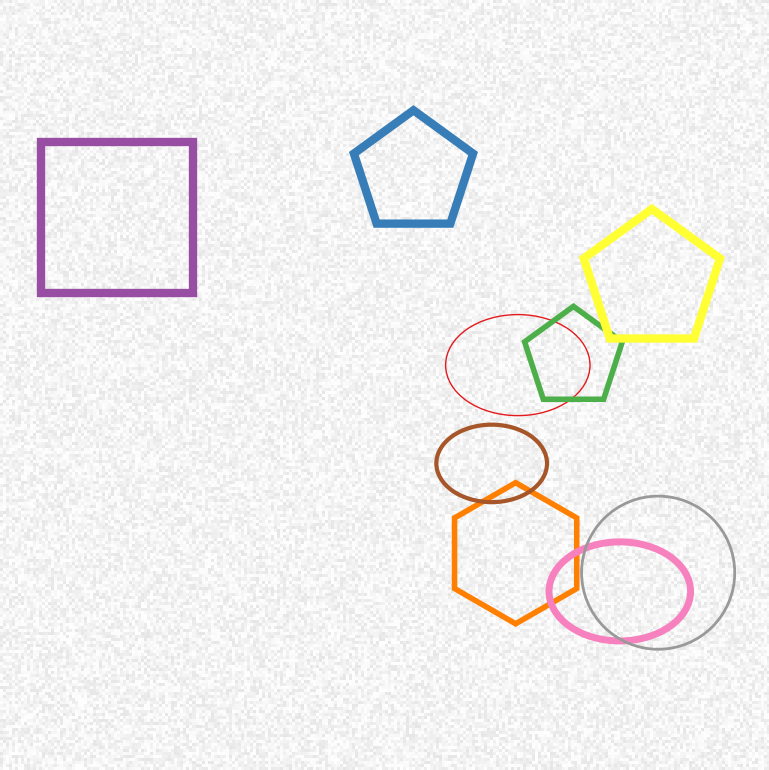[{"shape": "oval", "thickness": 0.5, "radius": 0.47, "center": [0.672, 0.526]}, {"shape": "pentagon", "thickness": 3, "radius": 0.41, "center": [0.537, 0.775]}, {"shape": "pentagon", "thickness": 2, "radius": 0.33, "center": [0.745, 0.535]}, {"shape": "square", "thickness": 3, "radius": 0.49, "center": [0.152, 0.718]}, {"shape": "hexagon", "thickness": 2, "radius": 0.46, "center": [0.67, 0.282]}, {"shape": "pentagon", "thickness": 3, "radius": 0.47, "center": [0.847, 0.636]}, {"shape": "oval", "thickness": 1.5, "radius": 0.36, "center": [0.639, 0.398]}, {"shape": "oval", "thickness": 2.5, "radius": 0.46, "center": [0.805, 0.232]}, {"shape": "circle", "thickness": 1, "radius": 0.5, "center": [0.855, 0.256]}]